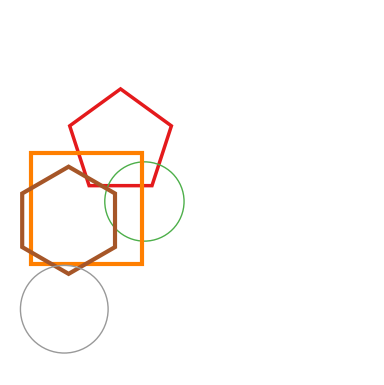[{"shape": "pentagon", "thickness": 2.5, "radius": 0.69, "center": [0.313, 0.63]}, {"shape": "circle", "thickness": 1, "radius": 0.51, "center": [0.375, 0.477]}, {"shape": "square", "thickness": 3, "radius": 0.72, "center": [0.226, 0.458]}, {"shape": "hexagon", "thickness": 3, "radius": 0.7, "center": [0.178, 0.428]}, {"shape": "circle", "thickness": 1, "radius": 0.57, "center": [0.167, 0.197]}]